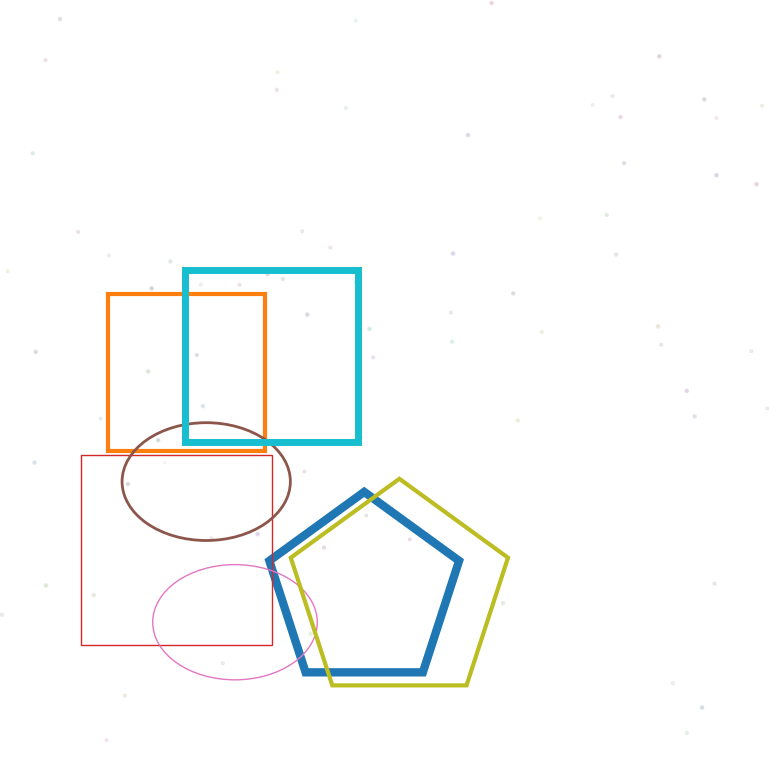[{"shape": "pentagon", "thickness": 3, "radius": 0.65, "center": [0.473, 0.232]}, {"shape": "square", "thickness": 1.5, "radius": 0.51, "center": [0.242, 0.517]}, {"shape": "square", "thickness": 0.5, "radius": 0.62, "center": [0.229, 0.286]}, {"shape": "oval", "thickness": 1, "radius": 0.55, "center": [0.268, 0.375]}, {"shape": "oval", "thickness": 0.5, "radius": 0.53, "center": [0.305, 0.192]}, {"shape": "pentagon", "thickness": 1.5, "radius": 0.74, "center": [0.519, 0.23]}, {"shape": "square", "thickness": 2.5, "radius": 0.56, "center": [0.353, 0.537]}]